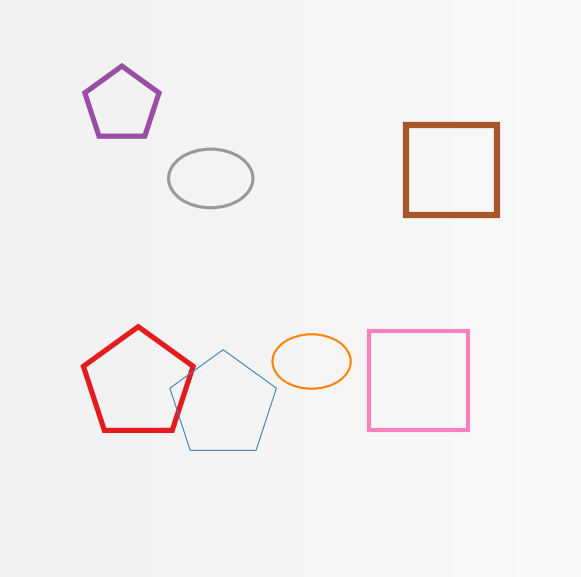[{"shape": "pentagon", "thickness": 2.5, "radius": 0.5, "center": [0.238, 0.334]}, {"shape": "pentagon", "thickness": 0.5, "radius": 0.48, "center": [0.384, 0.297]}, {"shape": "pentagon", "thickness": 2.5, "radius": 0.34, "center": [0.21, 0.818]}, {"shape": "oval", "thickness": 1, "radius": 0.34, "center": [0.536, 0.373]}, {"shape": "square", "thickness": 3, "radius": 0.39, "center": [0.777, 0.705]}, {"shape": "square", "thickness": 2, "radius": 0.43, "center": [0.72, 0.34]}, {"shape": "oval", "thickness": 1.5, "radius": 0.36, "center": [0.363, 0.69]}]